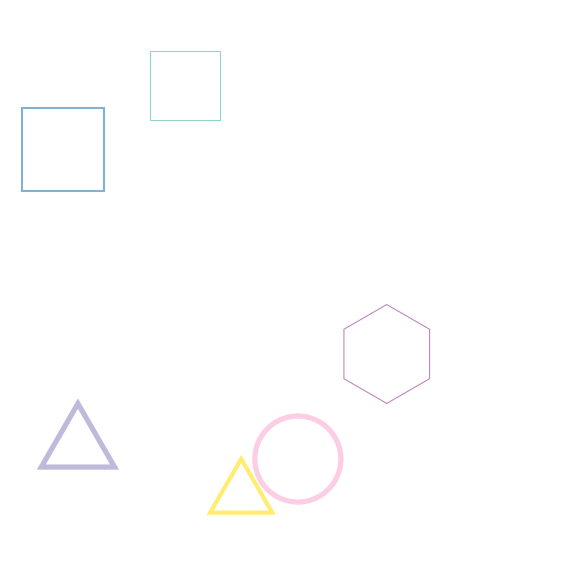[{"shape": "square", "thickness": 0.5, "radius": 0.3, "center": [0.32, 0.851]}, {"shape": "triangle", "thickness": 2.5, "radius": 0.37, "center": [0.135, 0.227]}, {"shape": "square", "thickness": 1, "radius": 0.36, "center": [0.109, 0.741]}, {"shape": "circle", "thickness": 2.5, "radius": 0.37, "center": [0.516, 0.204]}, {"shape": "hexagon", "thickness": 0.5, "radius": 0.43, "center": [0.67, 0.386]}, {"shape": "triangle", "thickness": 2, "radius": 0.31, "center": [0.418, 0.143]}]